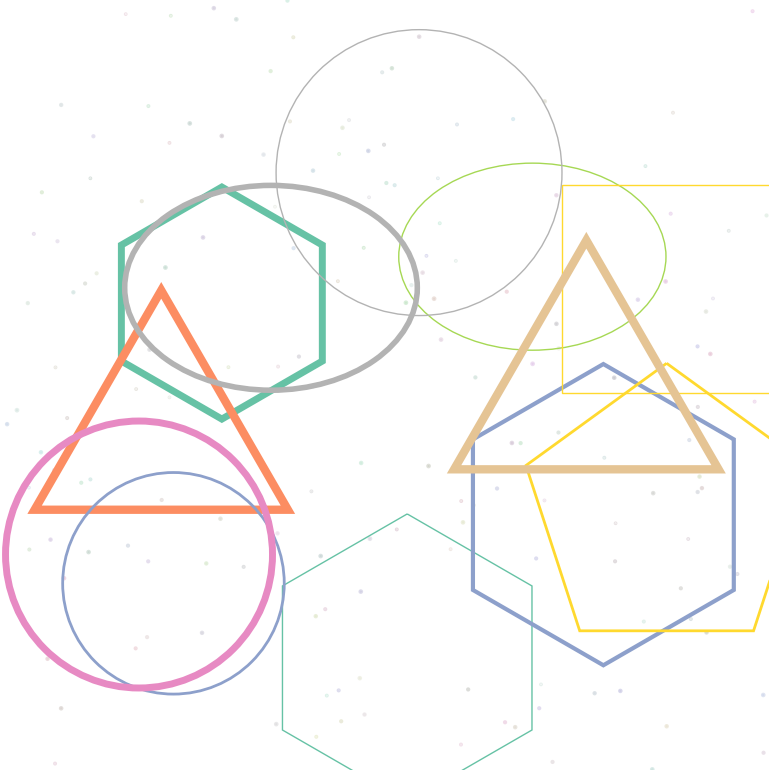[{"shape": "hexagon", "thickness": 0.5, "radius": 0.94, "center": [0.529, 0.145]}, {"shape": "hexagon", "thickness": 2.5, "radius": 0.75, "center": [0.288, 0.606]}, {"shape": "triangle", "thickness": 3, "radius": 0.95, "center": [0.209, 0.433]}, {"shape": "hexagon", "thickness": 1.5, "radius": 0.98, "center": [0.784, 0.332]}, {"shape": "circle", "thickness": 1, "radius": 0.72, "center": [0.225, 0.242]}, {"shape": "circle", "thickness": 2.5, "radius": 0.87, "center": [0.181, 0.28]}, {"shape": "oval", "thickness": 0.5, "radius": 0.87, "center": [0.691, 0.667]}, {"shape": "pentagon", "thickness": 1, "radius": 0.96, "center": [0.866, 0.336]}, {"shape": "square", "thickness": 0.5, "radius": 0.67, "center": [0.865, 0.625]}, {"shape": "triangle", "thickness": 3, "radius": 0.99, "center": [0.761, 0.49]}, {"shape": "circle", "thickness": 0.5, "radius": 0.93, "center": [0.544, 0.776]}, {"shape": "oval", "thickness": 2, "radius": 0.95, "center": [0.352, 0.626]}]